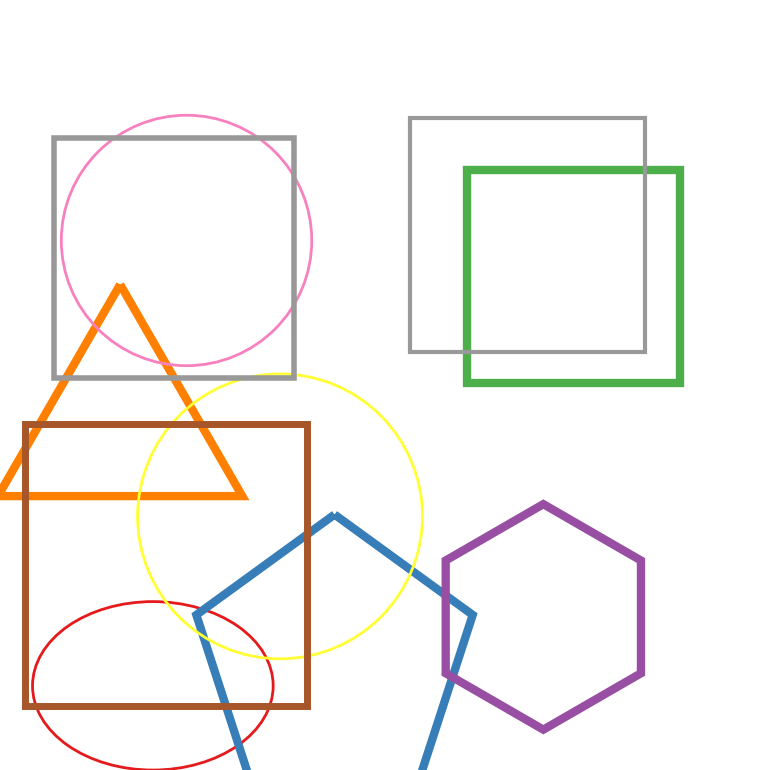[{"shape": "oval", "thickness": 1, "radius": 0.78, "center": [0.199, 0.109]}, {"shape": "pentagon", "thickness": 3, "radius": 0.94, "center": [0.434, 0.143]}, {"shape": "square", "thickness": 3, "radius": 0.69, "center": [0.745, 0.641]}, {"shape": "hexagon", "thickness": 3, "radius": 0.73, "center": [0.706, 0.199]}, {"shape": "triangle", "thickness": 3, "radius": 0.92, "center": [0.156, 0.447]}, {"shape": "circle", "thickness": 1, "radius": 0.92, "center": [0.364, 0.329]}, {"shape": "square", "thickness": 2.5, "radius": 0.92, "center": [0.216, 0.266]}, {"shape": "circle", "thickness": 1, "radius": 0.81, "center": [0.242, 0.688]}, {"shape": "square", "thickness": 2, "radius": 0.78, "center": [0.226, 0.665]}, {"shape": "square", "thickness": 1.5, "radius": 0.76, "center": [0.685, 0.695]}]